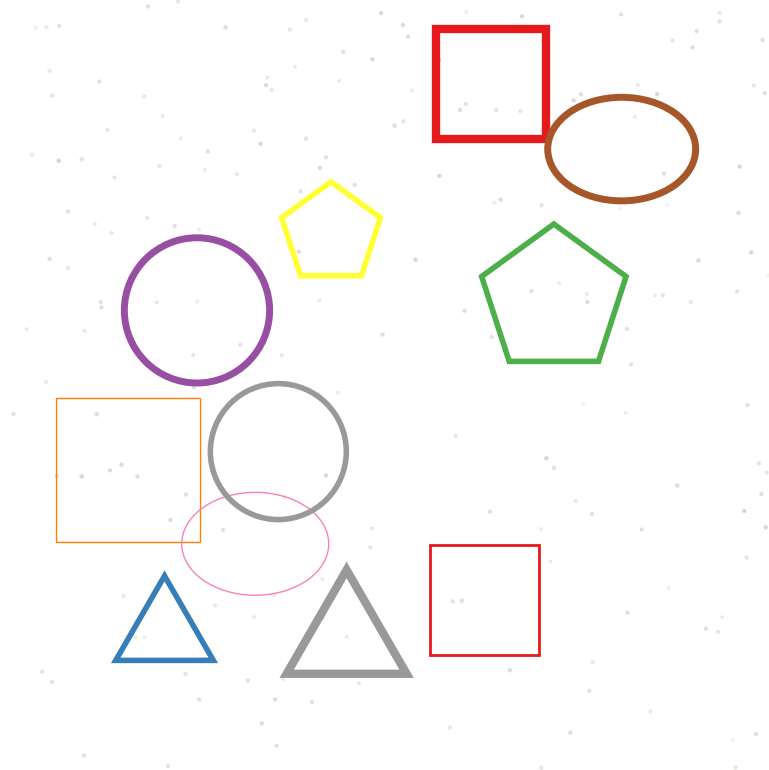[{"shape": "square", "thickness": 1, "radius": 0.36, "center": [0.629, 0.22]}, {"shape": "square", "thickness": 3, "radius": 0.36, "center": [0.638, 0.891]}, {"shape": "triangle", "thickness": 2, "radius": 0.37, "center": [0.214, 0.179]}, {"shape": "pentagon", "thickness": 2, "radius": 0.49, "center": [0.719, 0.61]}, {"shape": "circle", "thickness": 2.5, "radius": 0.47, "center": [0.256, 0.597]}, {"shape": "square", "thickness": 0.5, "radius": 0.47, "center": [0.166, 0.39]}, {"shape": "pentagon", "thickness": 2, "radius": 0.34, "center": [0.43, 0.696]}, {"shape": "oval", "thickness": 2.5, "radius": 0.48, "center": [0.807, 0.806]}, {"shape": "oval", "thickness": 0.5, "radius": 0.48, "center": [0.331, 0.294]}, {"shape": "circle", "thickness": 2, "radius": 0.44, "center": [0.361, 0.414]}, {"shape": "triangle", "thickness": 3, "radius": 0.45, "center": [0.45, 0.17]}]